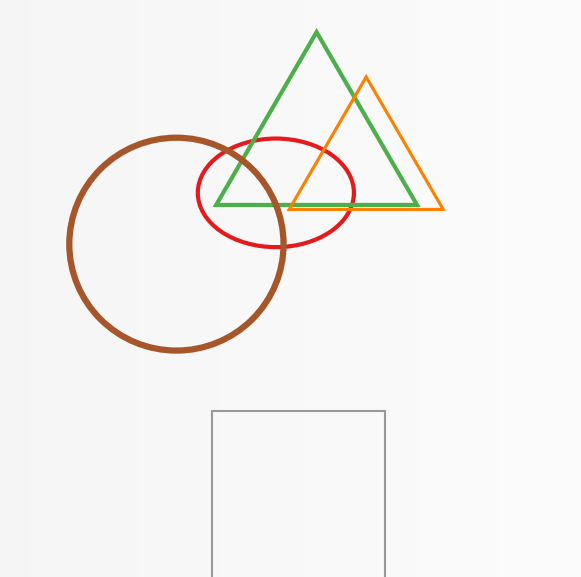[{"shape": "oval", "thickness": 2, "radius": 0.67, "center": [0.475, 0.665]}, {"shape": "triangle", "thickness": 2, "radius": 1.0, "center": [0.545, 0.744]}, {"shape": "triangle", "thickness": 1.5, "radius": 0.76, "center": [0.63, 0.713]}, {"shape": "circle", "thickness": 3, "radius": 0.92, "center": [0.304, 0.576]}, {"shape": "square", "thickness": 1, "radius": 0.74, "center": [0.513, 0.14]}]